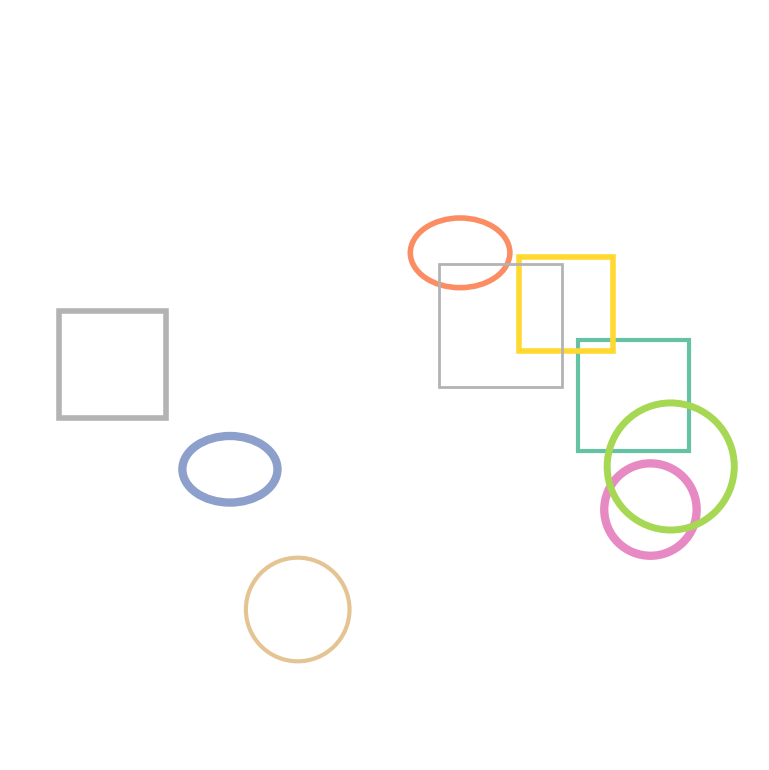[{"shape": "square", "thickness": 1.5, "radius": 0.36, "center": [0.823, 0.487]}, {"shape": "oval", "thickness": 2, "radius": 0.32, "center": [0.598, 0.672]}, {"shape": "oval", "thickness": 3, "radius": 0.31, "center": [0.299, 0.391]}, {"shape": "circle", "thickness": 3, "radius": 0.3, "center": [0.845, 0.338]}, {"shape": "circle", "thickness": 2.5, "radius": 0.41, "center": [0.871, 0.394]}, {"shape": "square", "thickness": 2, "radius": 0.3, "center": [0.735, 0.606]}, {"shape": "circle", "thickness": 1.5, "radius": 0.34, "center": [0.387, 0.208]}, {"shape": "square", "thickness": 1, "radius": 0.4, "center": [0.65, 0.577]}, {"shape": "square", "thickness": 2, "radius": 0.35, "center": [0.146, 0.527]}]